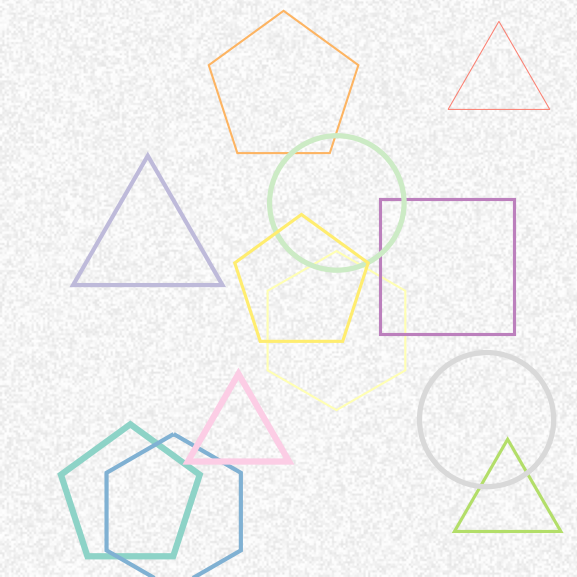[{"shape": "pentagon", "thickness": 3, "radius": 0.63, "center": [0.226, 0.138]}, {"shape": "hexagon", "thickness": 1, "radius": 0.69, "center": [0.583, 0.427]}, {"shape": "triangle", "thickness": 2, "radius": 0.75, "center": [0.256, 0.58]}, {"shape": "triangle", "thickness": 0.5, "radius": 0.51, "center": [0.864, 0.86]}, {"shape": "hexagon", "thickness": 2, "radius": 0.67, "center": [0.301, 0.113]}, {"shape": "pentagon", "thickness": 1, "radius": 0.68, "center": [0.491, 0.844]}, {"shape": "triangle", "thickness": 1.5, "radius": 0.53, "center": [0.879, 0.132]}, {"shape": "triangle", "thickness": 3, "radius": 0.51, "center": [0.413, 0.251]}, {"shape": "circle", "thickness": 2.5, "radius": 0.58, "center": [0.843, 0.273]}, {"shape": "square", "thickness": 1.5, "radius": 0.58, "center": [0.774, 0.538]}, {"shape": "circle", "thickness": 2.5, "radius": 0.58, "center": [0.583, 0.648]}, {"shape": "pentagon", "thickness": 1.5, "radius": 0.61, "center": [0.522, 0.506]}]